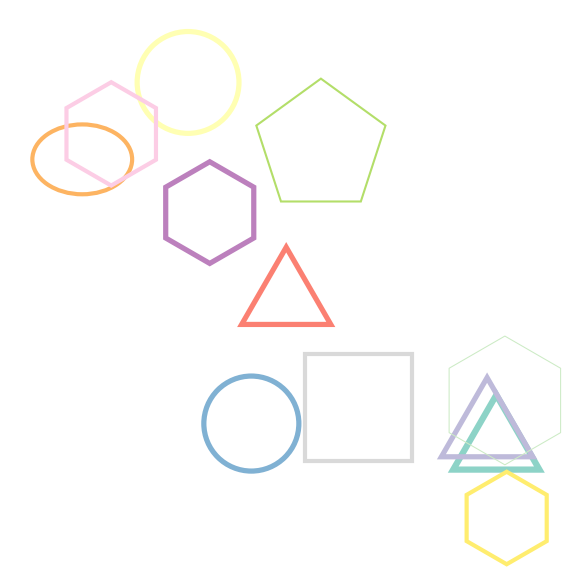[{"shape": "triangle", "thickness": 3, "radius": 0.43, "center": [0.859, 0.229]}, {"shape": "circle", "thickness": 2.5, "radius": 0.44, "center": [0.326, 0.856]}, {"shape": "triangle", "thickness": 2.5, "radius": 0.46, "center": [0.843, 0.254]}, {"shape": "triangle", "thickness": 2.5, "radius": 0.45, "center": [0.496, 0.482]}, {"shape": "circle", "thickness": 2.5, "radius": 0.41, "center": [0.435, 0.266]}, {"shape": "oval", "thickness": 2, "radius": 0.43, "center": [0.142, 0.723]}, {"shape": "pentagon", "thickness": 1, "radius": 0.59, "center": [0.556, 0.745]}, {"shape": "hexagon", "thickness": 2, "radius": 0.45, "center": [0.193, 0.767]}, {"shape": "square", "thickness": 2, "radius": 0.46, "center": [0.621, 0.294]}, {"shape": "hexagon", "thickness": 2.5, "radius": 0.44, "center": [0.363, 0.631]}, {"shape": "hexagon", "thickness": 0.5, "radius": 0.56, "center": [0.874, 0.306]}, {"shape": "hexagon", "thickness": 2, "radius": 0.4, "center": [0.877, 0.102]}]